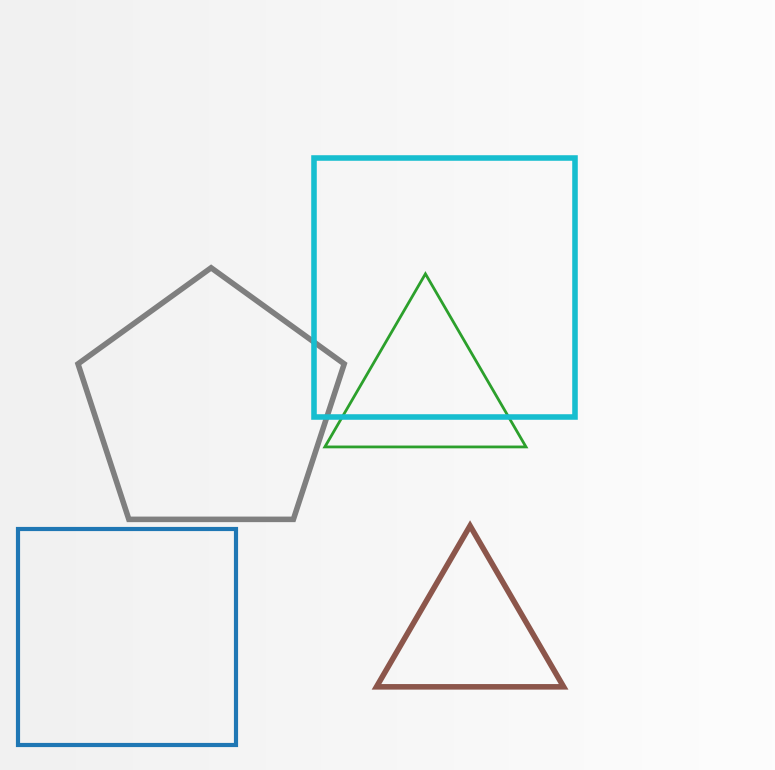[{"shape": "square", "thickness": 1.5, "radius": 0.7, "center": [0.164, 0.173]}, {"shape": "triangle", "thickness": 1, "radius": 0.75, "center": [0.549, 0.494]}, {"shape": "triangle", "thickness": 2, "radius": 0.7, "center": [0.607, 0.178]}, {"shape": "pentagon", "thickness": 2, "radius": 0.9, "center": [0.272, 0.472]}, {"shape": "square", "thickness": 2, "radius": 0.84, "center": [0.573, 0.627]}]